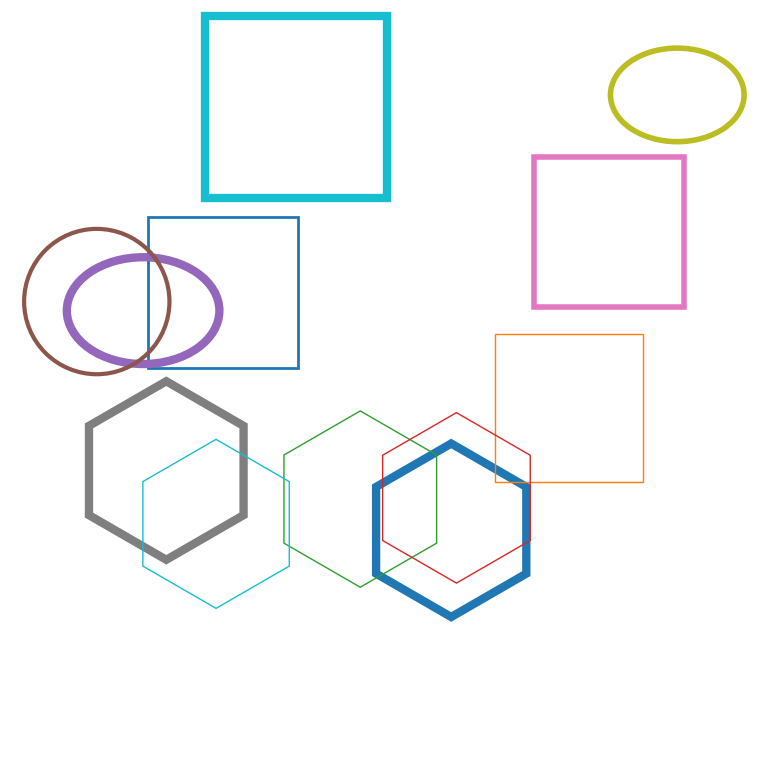[{"shape": "hexagon", "thickness": 3, "radius": 0.56, "center": [0.586, 0.311]}, {"shape": "square", "thickness": 1, "radius": 0.49, "center": [0.29, 0.62]}, {"shape": "square", "thickness": 0.5, "radius": 0.48, "center": [0.739, 0.47]}, {"shape": "hexagon", "thickness": 0.5, "radius": 0.57, "center": [0.468, 0.352]}, {"shape": "hexagon", "thickness": 0.5, "radius": 0.55, "center": [0.593, 0.353]}, {"shape": "oval", "thickness": 3, "radius": 0.5, "center": [0.186, 0.597]}, {"shape": "circle", "thickness": 1.5, "radius": 0.47, "center": [0.126, 0.608]}, {"shape": "square", "thickness": 2, "radius": 0.49, "center": [0.79, 0.699]}, {"shape": "hexagon", "thickness": 3, "radius": 0.58, "center": [0.216, 0.389]}, {"shape": "oval", "thickness": 2, "radius": 0.43, "center": [0.88, 0.877]}, {"shape": "hexagon", "thickness": 0.5, "radius": 0.55, "center": [0.281, 0.32]}, {"shape": "square", "thickness": 3, "radius": 0.59, "center": [0.384, 0.861]}]